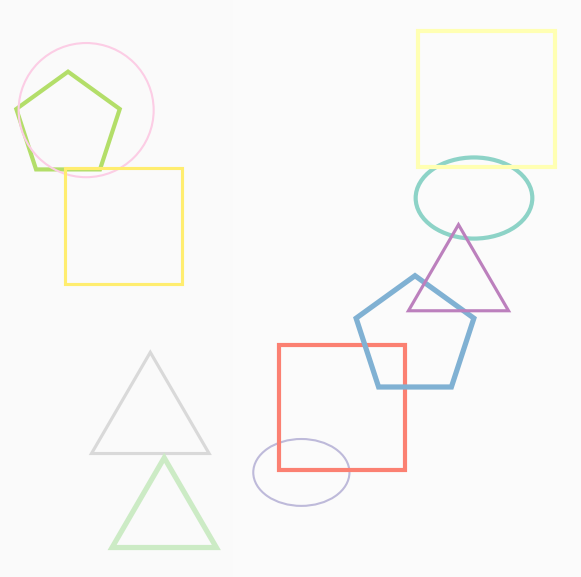[{"shape": "oval", "thickness": 2, "radius": 0.5, "center": [0.815, 0.656]}, {"shape": "square", "thickness": 2, "radius": 0.59, "center": [0.837, 0.828]}, {"shape": "oval", "thickness": 1, "radius": 0.41, "center": [0.518, 0.181]}, {"shape": "square", "thickness": 2, "radius": 0.54, "center": [0.589, 0.294]}, {"shape": "pentagon", "thickness": 2.5, "radius": 0.53, "center": [0.714, 0.415]}, {"shape": "pentagon", "thickness": 2, "radius": 0.47, "center": [0.117, 0.781]}, {"shape": "circle", "thickness": 1, "radius": 0.58, "center": [0.148, 0.808]}, {"shape": "triangle", "thickness": 1.5, "radius": 0.58, "center": [0.259, 0.272]}, {"shape": "triangle", "thickness": 1.5, "radius": 0.5, "center": [0.789, 0.511]}, {"shape": "triangle", "thickness": 2.5, "radius": 0.52, "center": [0.283, 0.103]}, {"shape": "square", "thickness": 1.5, "radius": 0.5, "center": [0.213, 0.608]}]